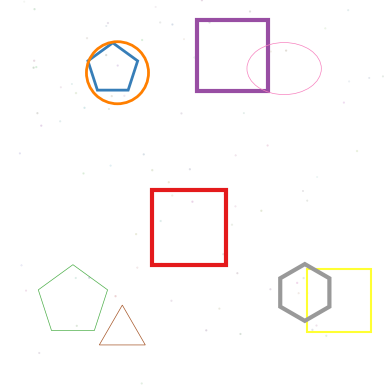[{"shape": "square", "thickness": 3, "radius": 0.48, "center": [0.491, 0.409]}, {"shape": "pentagon", "thickness": 2, "radius": 0.34, "center": [0.293, 0.821]}, {"shape": "pentagon", "thickness": 0.5, "radius": 0.47, "center": [0.189, 0.218]}, {"shape": "square", "thickness": 3, "radius": 0.46, "center": [0.604, 0.856]}, {"shape": "circle", "thickness": 2, "radius": 0.4, "center": [0.305, 0.811]}, {"shape": "square", "thickness": 1.5, "radius": 0.41, "center": [0.881, 0.219]}, {"shape": "triangle", "thickness": 0.5, "radius": 0.34, "center": [0.318, 0.139]}, {"shape": "oval", "thickness": 0.5, "radius": 0.48, "center": [0.738, 0.822]}, {"shape": "hexagon", "thickness": 3, "radius": 0.37, "center": [0.792, 0.24]}]